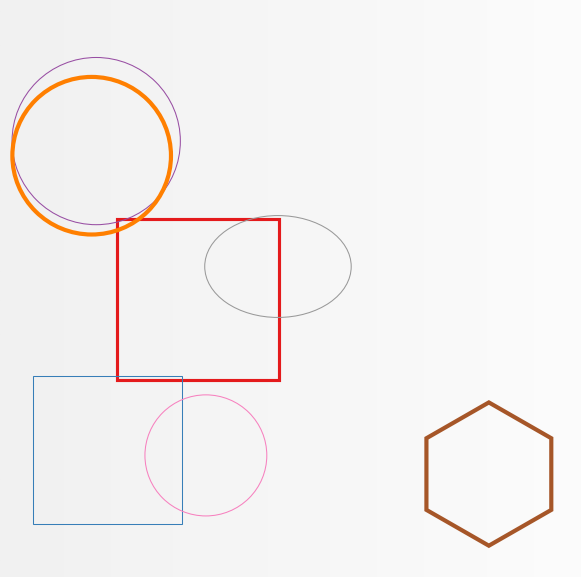[{"shape": "square", "thickness": 1.5, "radius": 0.7, "center": [0.34, 0.481]}, {"shape": "square", "thickness": 0.5, "radius": 0.64, "center": [0.184, 0.219]}, {"shape": "circle", "thickness": 0.5, "radius": 0.72, "center": [0.166, 0.755]}, {"shape": "circle", "thickness": 2, "radius": 0.68, "center": [0.158, 0.729]}, {"shape": "hexagon", "thickness": 2, "radius": 0.62, "center": [0.841, 0.178]}, {"shape": "circle", "thickness": 0.5, "radius": 0.52, "center": [0.354, 0.211]}, {"shape": "oval", "thickness": 0.5, "radius": 0.63, "center": [0.478, 0.538]}]